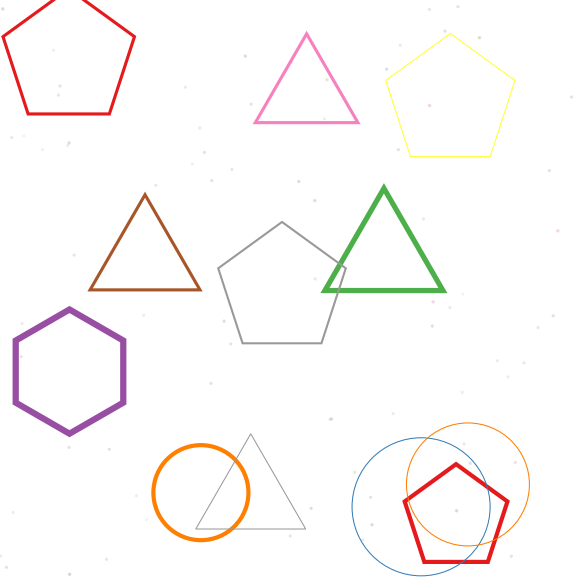[{"shape": "pentagon", "thickness": 1.5, "radius": 0.6, "center": [0.119, 0.899]}, {"shape": "pentagon", "thickness": 2, "radius": 0.47, "center": [0.79, 0.102]}, {"shape": "circle", "thickness": 0.5, "radius": 0.6, "center": [0.729, 0.122]}, {"shape": "triangle", "thickness": 2.5, "radius": 0.59, "center": [0.665, 0.555]}, {"shape": "hexagon", "thickness": 3, "radius": 0.54, "center": [0.12, 0.356]}, {"shape": "circle", "thickness": 0.5, "radius": 0.53, "center": [0.81, 0.16]}, {"shape": "circle", "thickness": 2, "radius": 0.41, "center": [0.348, 0.146]}, {"shape": "pentagon", "thickness": 0.5, "radius": 0.59, "center": [0.78, 0.823]}, {"shape": "triangle", "thickness": 1.5, "radius": 0.55, "center": [0.251, 0.552]}, {"shape": "triangle", "thickness": 1.5, "radius": 0.51, "center": [0.531, 0.838]}, {"shape": "triangle", "thickness": 0.5, "radius": 0.55, "center": [0.434, 0.138]}, {"shape": "pentagon", "thickness": 1, "radius": 0.58, "center": [0.488, 0.499]}]